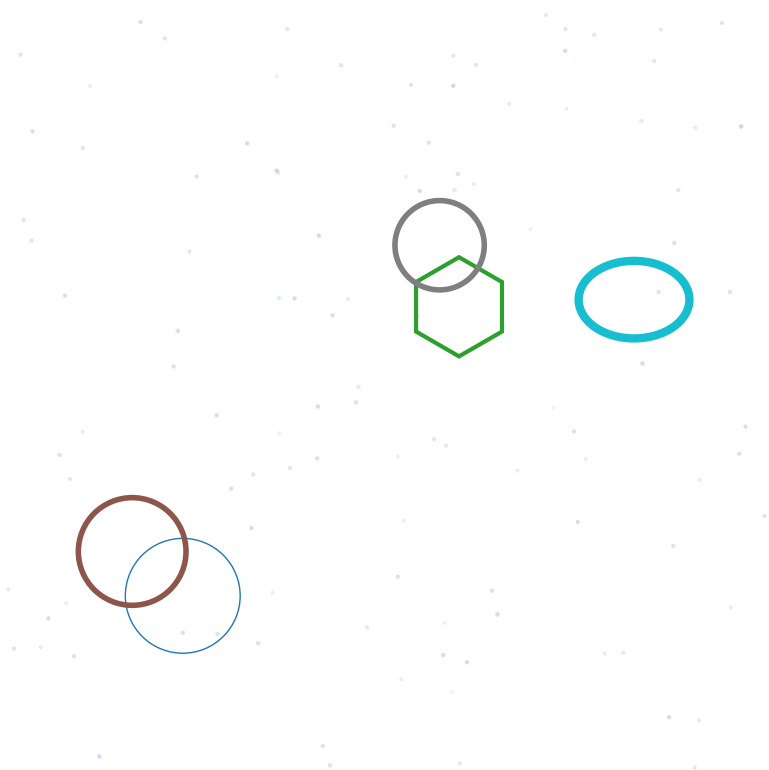[{"shape": "circle", "thickness": 0.5, "radius": 0.37, "center": [0.237, 0.226]}, {"shape": "hexagon", "thickness": 1.5, "radius": 0.32, "center": [0.596, 0.602]}, {"shape": "circle", "thickness": 2, "radius": 0.35, "center": [0.172, 0.284]}, {"shape": "circle", "thickness": 2, "radius": 0.29, "center": [0.571, 0.682]}, {"shape": "oval", "thickness": 3, "radius": 0.36, "center": [0.823, 0.611]}]